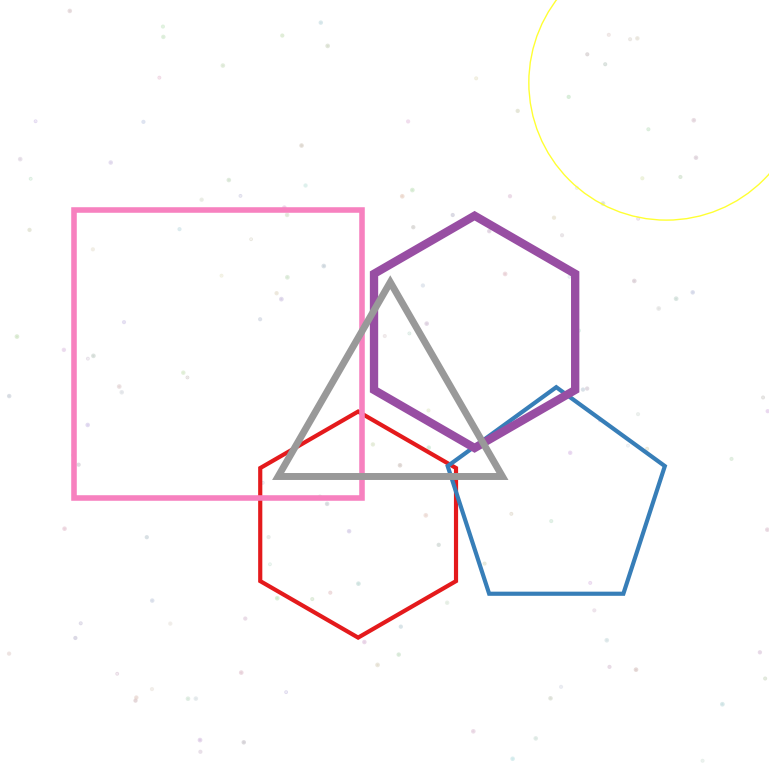[{"shape": "hexagon", "thickness": 1.5, "radius": 0.73, "center": [0.465, 0.319]}, {"shape": "pentagon", "thickness": 1.5, "radius": 0.74, "center": [0.722, 0.349]}, {"shape": "hexagon", "thickness": 3, "radius": 0.75, "center": [0.616, 0.569]}, {"shape": "circle", "thickness": 0.5, "radius": 0.89, "center": [0.865, 0.893]}, {"shape": "square", "thickness": 2, "radius": 0.94, "center": [0.283, 0.541]}, {"shape": "triangle", "thickness": 2.5, "radius": 0.84, "center": [0.507, 0.465]}]